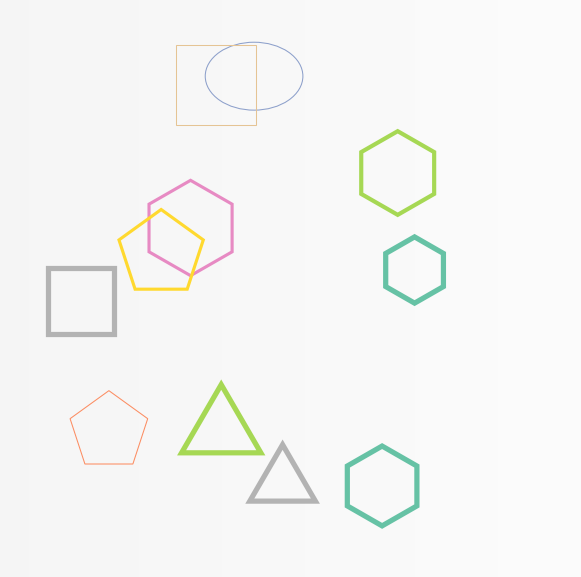[{"shape": "hexagon", "thickness": 2.5, "radius": 0.29, "center": [0.713, 0.532]}, {"shape": "hexagon", "thickness": 2.5, "radius": 0.35, "center": [0.657, 0.158]}, {"shape": "pentagon", "thickness": 0.5, "radius": 0.35, "center": [0.187, 0.252]}, {"shape": "oval", "thickness": 0.5, "radius": 0.42, "center": [0.437, 0.867]}, {"shape": "hexagon", "thickness": 1.5, "radius": 0.41, "center": [0.328, 0.604]}, {"shape": "triangle", "thickness": 2.5, "radius": 0.39, "center": [0.381, 0.254]}, {"shape": "hexagon", "thickness": 2, "radius": 0.36, "center": [0.684, 0.7]}, {"shape": "pentagon", "thickness": 1.5, "radius": 0.38, "center": [0.277, 0.56]}, {"shape": "square", "thickness": 0.5, "radius": 0.35, "center": [0.371, 0.853]}, {"shape": "square", "thickness": 2.5, "radius": 0.29, "center": [0.139, 0.477]}, {"shape": "triangle", "thickness": 2.5, "radius": 0.33, "center": [0.486, 0.164]}]